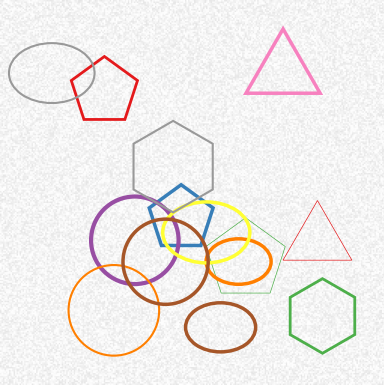[{"shape": "triangle", "thickness": 0.5, "radius": 0.52, "center": [0.825, 0.376]}, {"shape": "pentagon", "thickness": 2, "radius": 0.45, "center": [0.271, 0.763]}, {"shape": "pentagon", "thickness": 2.5, "radius": 0.44, "center": [0.47, 0.433]}, {"shape": "hexagon", "thickness": 2, "radius": 0.48, "center": [0.838, 0.179]}, {"shape": "pentagon", "thickness": 0.5, "radius": 0.54, "center": [0.638, 0.326]}, {"shape": "circle", "thickness": 3, "radius": 0.57, "center": [0.35, 0.376]}, {"shape": "oval", "thickness": 2.5, "radius": 0.42, "center": [0.62, 0.321]}, {"shape": "circle", "thickness": 1.5, "radius": 0.59, "center": [0.296, 0.194]}, {"shape": "oval", "thickness": 2.5, "radius": 0.57, "center": [0.536, 0.396]}, {"shape": "oval", "thickness": 2.5, "radius": 0.46, "center": [0.573, 0.15]}, {"shape": "circle", "thickness": 2.5, "radius": 0.55, "center": [0.43, 0.32]}, {"shape": "triangle", "thickness": 2.5, "radius": 0.56, "center": [0.735, 0.814]}, {"shape": "hexagon", "thickness": 1.5, "radius": 0.59, "center": [0.45, 0.567]}, {"shape": "oval", "thickness": 1.5, "radius": 0.56, "center": [0.134, 0.81]}]